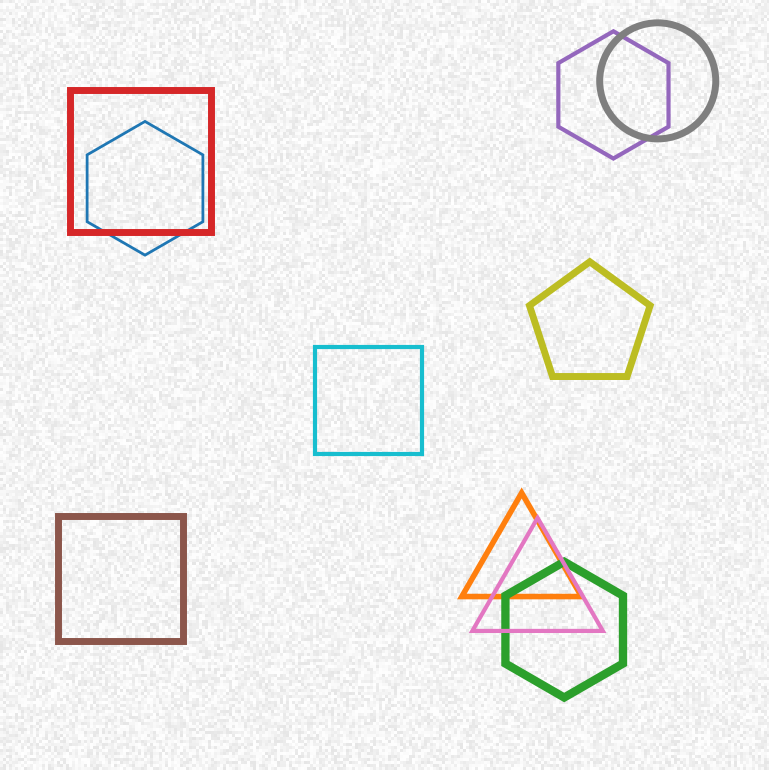[{"shape": "hexagon", "thickness": 1, "radius": 0.43, "center": [0.188, 0.755]}, {"shape": "triangle", "thickness": 2, "radius": 0.45, "center": [0.677, 0.27]}, {"shape": "hexagon", "thickness": 3, "radius": 0.44, "center": [0.733, 0.182]}, {"shape": "square", "thickness": 2.5, "radius": 0.46, "center": [0.183, 0.791]}, {"shape": "hexagon", "thickness": 1.5, "radius": 0.41, "center": [0.797, 0.877]}, {"shape": "square", "thickness": 2.5, "radius": 0.4, "center": [0.156, 0.249]}, {"shape": "triangle", "thickness": 1.5, "radius": 0.49, "center": [0.698, 0.23]}, {"shape": "circle", "thickness": 2.5, "radius": 0.38, "center": [0.854, 0.895]}, {"shape": "pentagon", "thickness": 2.5, "radius": 0.41, "center": [0.766, 0.578]}, {"shape": "square", "thickness": 1.5, "radius": 0.35, "center": [0.479, 0.48]}]